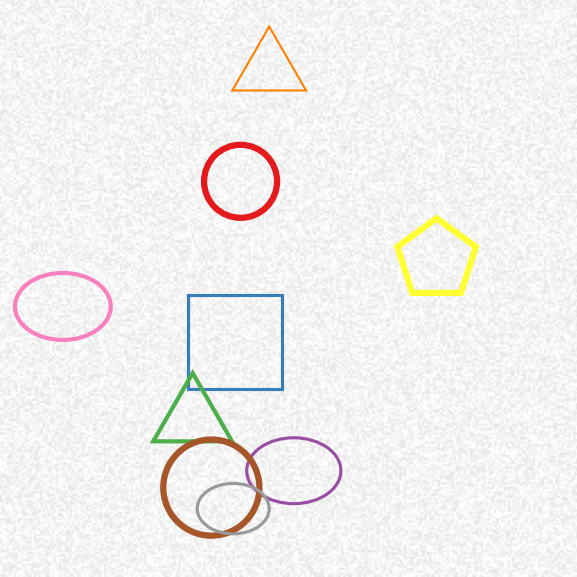[{"shape": "circle", "thickness": 3, "radius": 0.32, "center": [0.417, 0.685]}, {"shape": "square", "thickness": 1.5, "radius": 0.41, "center": [0.406, 0.406]}, {"shape": "triangle", "thickness": 2, "radius": 0.39, "center": [0.334, 0.274]}, {"shape": "oval", "thickness": 1.5, "radius": 0.41, "center": [0.509, 0.184]}, {"shape": "triangle", "thickness": 1, "radius": 0.37, "center": [0.466, 0.879]}, {"shape": "pentagon", "thickness": 3, "radius": 0.36, "center": [0.756, 0.55]}, {"shape": "circle", "thickness": 3, "radius": 0.42, "center": [0.366, 0.155]}, {"shape": "oval", "thickness": 2, "radius": 0.41, "center": [0.109, 0.468]}, {"shape": "oval", "thickness": 1.5, "radius": 0.31, "center": [0.404, 0.118]}]